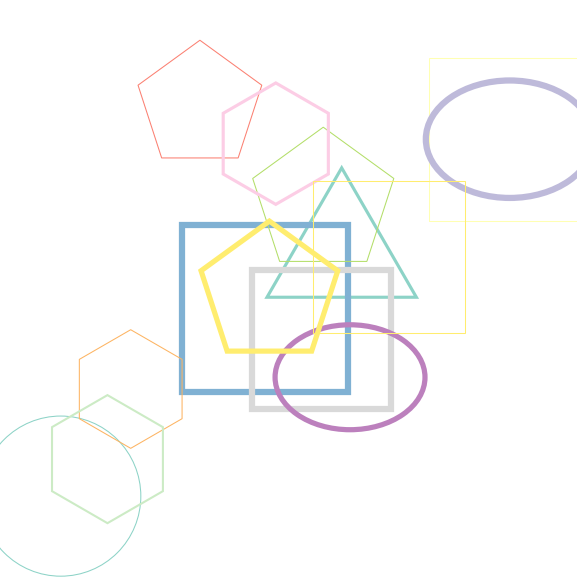[{"shape": "triangle", "thickness": 1.5, "radius": 0.75, "center": [0.592, 0.559]}, {"shape": "circle", "thickness": 0.5, "radius": 0.69, "center": [0.105, 0.14]}, {"shape": "square", "thickness": 0.5, "radius": 0.71, "center": [0.884, 0.758]}, {"shape": "oval", "thickness": 3, "radius": 0.73, "center": [0.883, 0.758]}, {"shape": "pentagon", "thickness": 0.5, "radius": 0.56, "center": [0.346, 0.817]}, {"shape": "square", "thickness": 3, "radius": 0.72, "center": [0.459, 0.465]}, {"shape": "hexagon", "thickness": 0.5, "radius": 0.51, "center": [0.226, 0.325]}, {"shape": "pentagon", "thickness": 0.5, "radius": 0.64, "center": [0.56, 0.65]}, {"shape": "hexagon", "thickness": 1.5, "radius": 0.53, "center": [0.478, 0.75]}, {"shape": "square", "thickness": 3, "radius": 0.6, "center": [0.557, 0.411]}, {"shape": "oval", "thickness": 2.5, "radius": 0.65, "center": [0.606, 0.346]}, {"shape": "hexagon", "thickness": 1, "radius": 0.55, "center": [0.186, 0.204]}, {"shape": "square", "thickness": 0.5, "radius": 0.66, "center": [0.674, 0.554]}, {"shape": "pentagon", "thickness": 2.5, "radius": 0.62, "center": [0.466, 0.492]}]